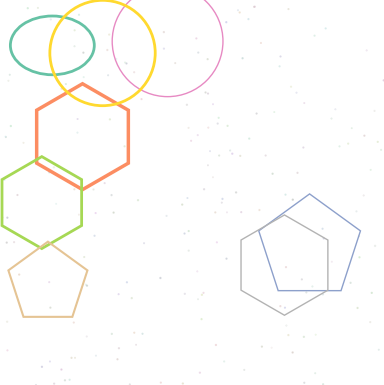[{"shape": "oval", "thickness": 2, "radius": 0.54, "center": [0.136, 0.882]}, {"shape": "hexagon", "thickness": 2.5, "radius": 0.69, "center": [0.214, 0.645]}, {"shape": "pentagon", "thickness": 1, "radius": 0.69, "center": [0.804, 0.357]}, {"shape": "circle", "thickness": 1, "radius": 0.72, "center": [0.435, 0.893]}, {"shape": "hexagon", "thickness": 2, "radius": 0.6, "center": [0.109, 0.474]}, {"shape": "circle", "thickness": 2, "radius": 0.68, "center": [0.266, 0.862]}, {"shape": "pentagon", "thickness": 1.5, "radius": 0.54, "center": [0.124, 0.264]}, {"shape": "hexagon", "thickness": 1, "radius": 0.65, "center": [0.739, 0.311]}]